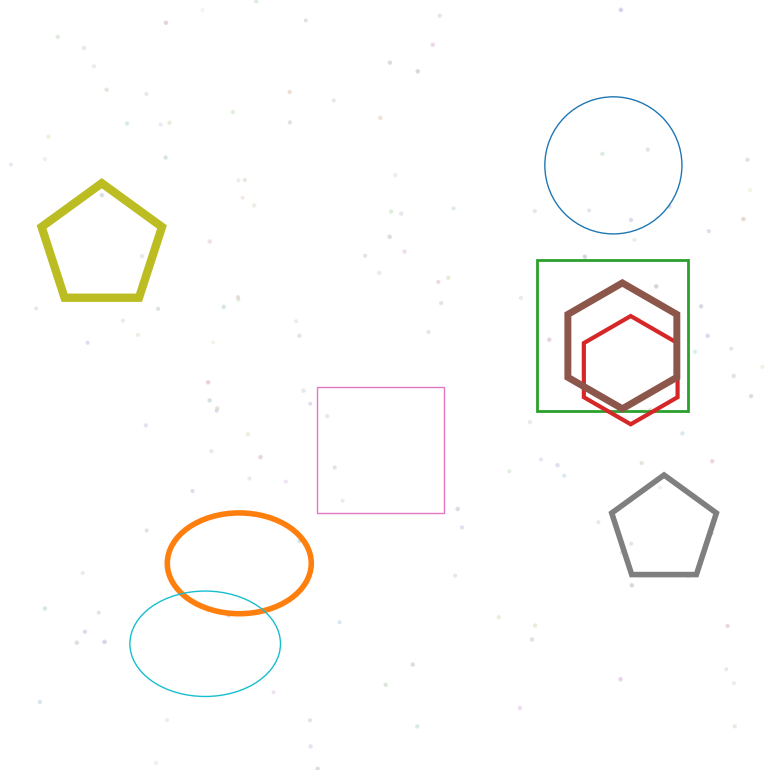[{"shape": "circle", "thickness": 0.5, "radius": 0.45, "center": [0.797, 0.785]}, {"shape": "oval", "thickness": 2, "radius": 0.47, "center": [0.311, 0.268]}, {"shape": "square", "thickness": 1, "radius": 0.49, "center": [0.795, 0.565]}, {"shape": "hexagon", "thickness": 1.5, "radius": 0.35, "center": [0.819, 0.519]}, {"shape": "hexagon", "thickness": 2.5, "radius": 0.41, "center": [0.808, 0.551]}, {"shape": "square", "thickness": 0.5, "radius": 0.41, "center": [0.494, 0.415]}, {"shape": "pentagon", "thickness": 2, "radius": 0.36, "center": [0.862, 0.312]}, {"shape": "pentagon", "thickness": 3, "radius": 0.41, "center": [0.132, 0.68]}, {"shape": "oval", "thickness": 0.5, "radius": 0.49, "center": [0.266, 0.164]}]